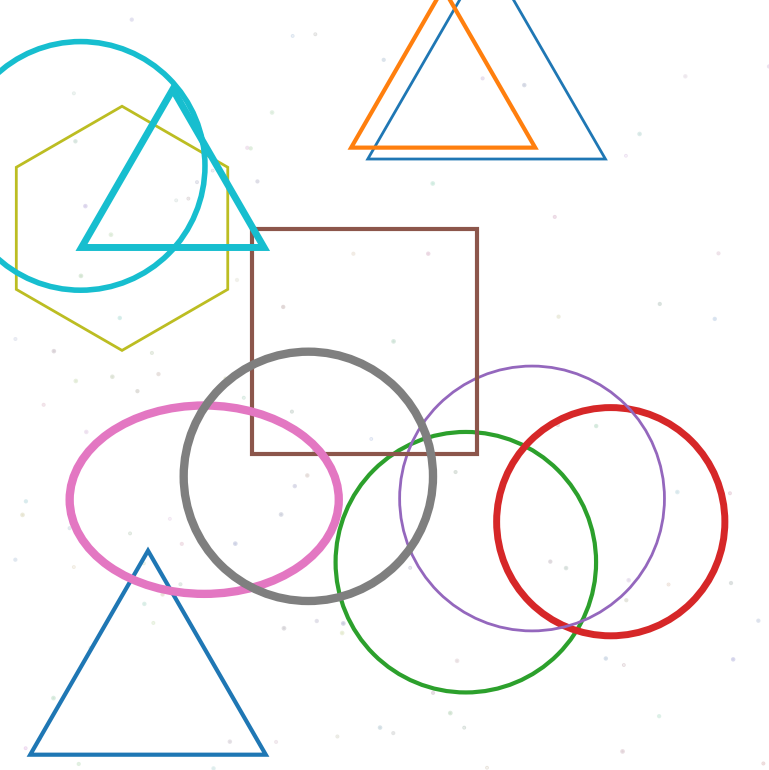[{"shape": "triangle", "thickness": 1.5, "radius": 0.88, "center": [0.192, 0.108]}, {"shape": "triangle", "thickness": 1, "radius": 0.89, "center": [0.632, 0.883]}, {"shape": "triangle", "thickness": 1.5, "radius": 0.69, "center": [0.576, 0.877]}, {"shape": "circle", "thickness": 1.5, "radius": 0.85, "center": [0.605, 0.27]}, {"shape": "circle", "thickness": 2.5, "radius": 0.74, "center": [0.793, 0.322]}, {"shape": "circle", "thickness": 1, "radius": 0.86, "center": [0.691, 0.353]}, {"shape": "square", "thickness": 1.5, "radius": 0.73, "center": [0.474, 0.557]}, {"shape": "oval", "thickness": 3, "radius": 0.87, "center": [0.265, 0.351]}, {"shape": "circle", "thickness": 3, "radius": 0.81, "center": [0.4, 0.381]}, {"shape": "hexagon", "thickness": 1, "radius": 0.79, "center": [0.158, 0.703]}, {"shape": "circle", "thickness": 2, "radius": 0.81, "center": [0.105, 0.785]}, {"shape": "triangle", "thickness": 2.5, "radius": 0.68, "center": [0.224, 0.747]}]